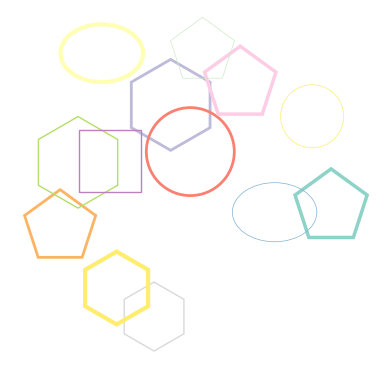[{"shape": "pentagon", "thickness": 2.5, "radius": 0.49, "center": [0.86, 0.463]}, {"shape": "oval", "thickness": 3, "radius": 0.54, "center": [0.264, 0.862]}, {"shape": "hexagon", "thickness": 2, "radius": 0.59, "center": [0.443, 0.728]}, {"shape": "circle", "thickness": 2, "radius": 0.57, "center": [0.494, 0.606]}, {"shape": "oval", "thickness": 0.5, "radius": 0.55, "center": [0.713, 0.449]}, {"shape": "pentagon", "thickness": 2, "radius": 0.49, "center": [0.156, 0.41]}, {"shape": "hexagon", "thickness": 1, "radius": 0.59, "center": [0.203, 0.578]}, {"shape": "pentagon", "thickness": 2.5, "radius": 0.49, "center": [0.624, 0.782]}, {"shape": "hexagon", "thickness": 1, "radius": 0.45, "center": [0.4, 0.178]}, {"shape": "square", "thickness": 1, "radius": 0.4, "center": [0.285, 0.582]}, {"shape": "pentagon", "thickness": 0.5, "radius": 0.44, "center": [0.526, 0.868]}, {"shape": "hexagon", "thickness": 3, "radius": 0.47, "center": [0.303, 0.252]}, {"shape": "circle", "thickness": 0.5, "radius": 0.41, "center": [0.811, 0.698]}]